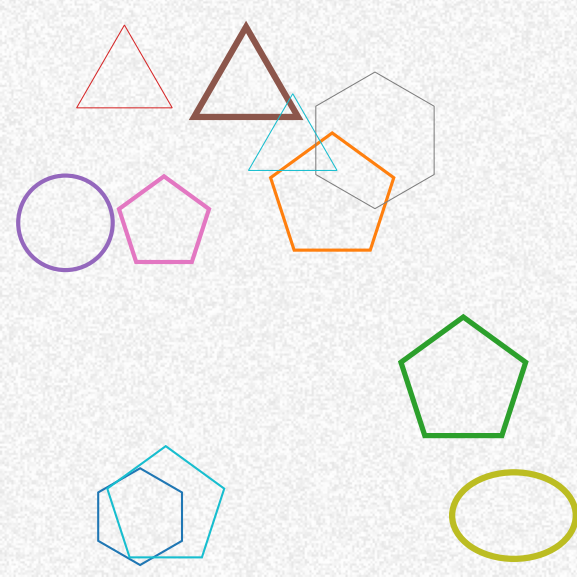[{"shape": "hexagon", "thickness": 1, "radius": 0.42, "center": [0.243, 0.105]}, {"shape": "pentagon", "thickness": 1.5, "radius": 0.56, "center": [0.575, 0.657]}, {"shape": "pentagon", "thickness": 2.5, "radius": 0.57, "center": [0.802, 0.337]}, {"shape": "triangle", "thickness": 0.5, "radius": 0.48, "center": [0.215, 0.86]}, {"shape": "circle", "thickness": 2, "radius": 0.41, "center": [0.113, 0.613]}, {"shape": "triangle", "thickness": 3, "radius": 0.52, "center": [0.426, 0.849]}, {"shape": "pentagon", "thickness": 2, "radius": 0.41, "center": [0.284, 0.612]}, {"shape": "hexagon", "thickness": 0.5, "radius": 0.59, "center": [0.649, 0.756]}, {"shape": "oval", "thickness": 3, "radius": 0.54, "center": [0.89, 0.106]}, {"shape": "triangle", "thickness": 0.5, "radius": 0.44, "center": [0.507, 0.748]}, {"shape": "pentagon", "thickness": 1, "radius": 0.53, "center": [0.287, 0.12]}]